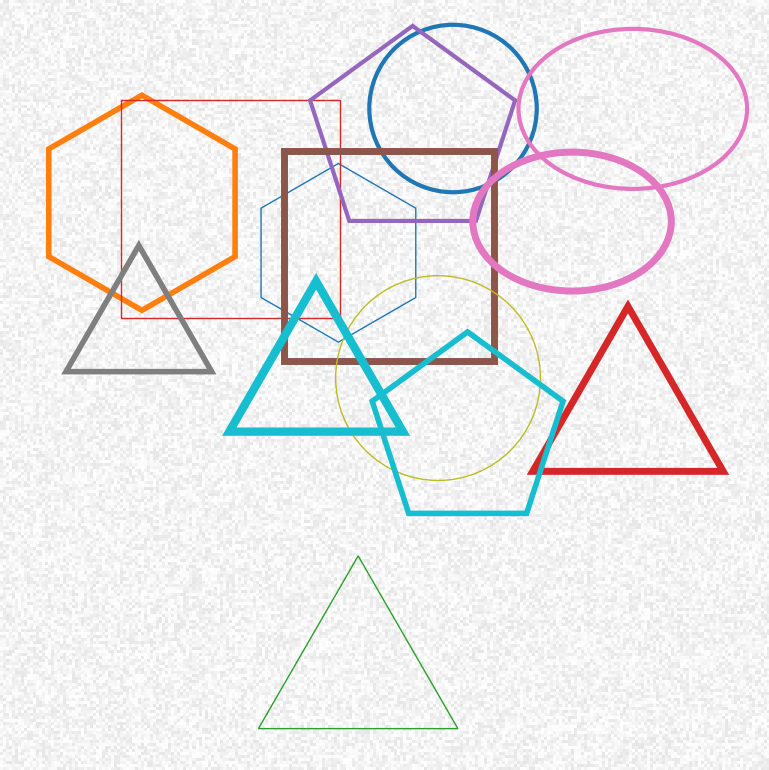[{"shape": "circle", "thickness": 1.5, "radius": 0.54, "center": [0.588, 0.859]}, {"shape": "hexagon", "thickness": 0.5, "radius": 0.58, "center": [0.439, 0.672]}, {"shape": "hexagon", "thickness": 2, "radius": 0.7, "center": [0.184, 0.737]}, {"shape": "triangle", "thickness": 0.5, "radius": 0.75, "center": [0.465, 0.129]}, {"shape": "square", "thickness": 0.5, "radius": 0.71, "center": [0.299, 0.728]}, {"shape": "triangle", "thickness": 2.5, "radius": 0.71, "center": [0.816, 0.459]}, {"shape": "pentagon", "thickness": 1.5, "radius": 0.7, "center": [0.536, 0.826]}, {"shape": "square", "thickness": 2.5, "radius": 0.68, "center": [0.505, 0.668]}, {"shape": "oval", "thickness": 1.5, "radius": 0.74, "center": [0.822, 0.859]}, {"shape": "oval", "thickness": 2.5, "radius": 0.64, "center": [0.743, 0.712]}, {"shape": "triangle", "thickness": 2, "radius": 0.55, "center": [0.18, 0.572]}, {"shape": "circle", "thickness": 0.5, "radius": 0.66, "center": [0.569, 0.509]}, {"shape": "triangle", "thickness": 3, "radius": 0.65, "center": [0.411, 0.505]}, {"shape": "pentagon", "thickness": 2, "radius": 0.65, "center": [0.607, 0.439]}]